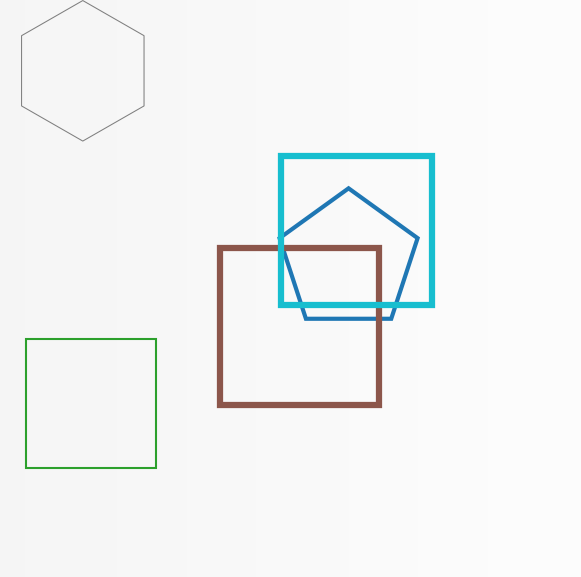[{"shape": "pentagon", "thickness": 2, "radius": 0.62, "center": [0.6, 0.548]}, {"shape": "square", "thickness": 1, "radius": 0.56, "center": [0.156, 0.3]}, {"shape": "square", "thickness": 3, "radius": 0.68, "center": [0.515, 0.434]}, {"shape": "hexagon", "thickness": 0.5, "radius": 0.61, "center": [0.142, 0.877]}, {"shape": "square", "thickness": 3, "radius": 0.65, "center": [0.613, 0.6]}]